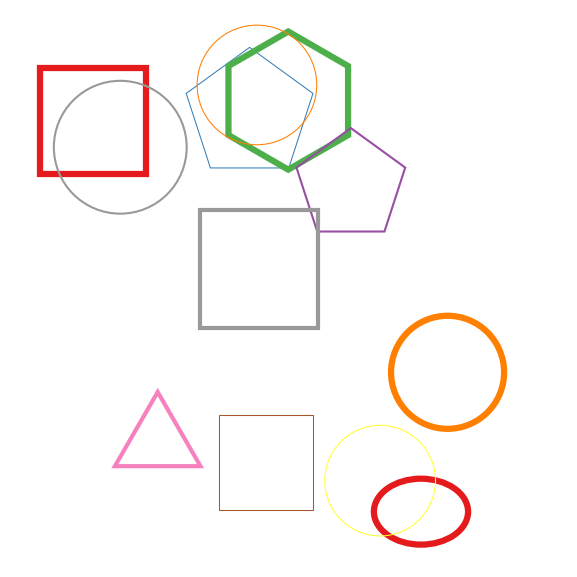[{"shape": "oval", "thickness": 3, "radius": 0.41, "center": [0.729, 0.113]}, {"shape": "square", "thickness": 3, "radius": 0.46, "center": [0.161, 0.79]}, {"shape": "pentagon", "thickness": 0.5, "radius": 0.58, "center": [0.432, 0.802]}, {"shape": "hexagon", "thickness": 3, "radius": 0.6, "center": [0.499, 0.825]}, {"shape": "pentagon", "thickness": 1, "radius": 0.5, "center": [0.608, 0.678]}, {"shape": "circle", "thickness": 0.5, "radius": 0.52, "center": [0.445, 0.852]}, {"shape": "circle", "thickness": 3, "radius": 0.49, "center": [0.775, 0.354]}, {"shape": "circle", "thickness": 0.5, "radius": 0.48, "center": [0.658, 0.167]}, {"shape": "square", "thickness": 0.5, "radius": 0.41, "center": [0.461, 0.198]}, {"shape": "triangle", "thickness": 2, "radius": 0.43, "center": [0.273, 0.235]}, {"shape": "square", "thickness": 2, "radius": 0.51, "center": [0.449, 0.533]}, {"shape": "circle", "thickness": 1, "radius": 0.58, "center": [0.208, 0.744]}]